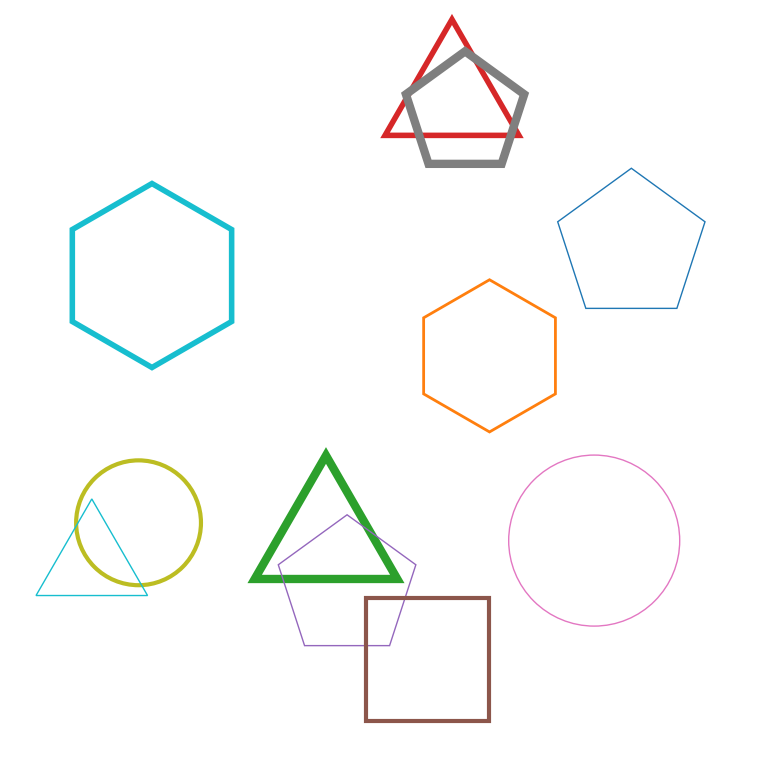[{"shape": "pentagon", "thickness": 0.5, "radius": 0.5, "center": [0.82, 0.681]}, {"shape": "hexagon", "thickness": 1, "radius": 0.49, "center": [0.636, 0.538]}, {"shape": "triangle", "thickness": 3, "radius": 0.53, "center": [0.423, 0.302]}, {"shape": "triangle", "thickness": 2, "radius": 0.5, "center": [0.587, 0.874]}, {"shape": "pentagon", "thickness": 0.5, "radius": 0.47, "center": [0.451, 0.238]}, {"shape": "square", "thickness": 1.5, "radius": 0.4, "center": [0.555, 0.143]}, {"shape": "circle", "thickness": 0.5, "radius": 0.56, "center": [0.772, 0.298]}, {"shape": "pentagon", "thickness": 3, "radius": 0.4, "center": [0.604, 0.853]}, {"shape": "circle", "thickness": 1.5, "radius": 0.41, "center": [0.18, 0.321]}, {"shape": "hexagon", "thickness": 2, "radius": 0.6, "center": [0.197, 0.642]}, {"shape": "triangle", "thickness": 0.5, "radius": 0.42, "center": [0.119, 0.268]}]